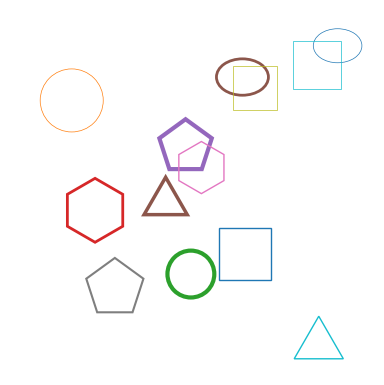[{"shape": "oval", "thickness": 0.5, "radius": 0.32, "center": [0.877, 0.881]}, {"shape": "square", "thickness": 1, "radius": 0.34, "center": [0.636, 0.34]}, {"shape": "circle", "thickness": 0.5, "radius": 0.41, "center": [0.186, 0.739]}, {"shape": "circle", "thickness": 3, "radius": 0.3, "center": [0.496, 0.288]}, {"shape": "hexagon", "thickness": 2, "radius": 0.42, "center": [0.247, 0.454]}, {"shape": "pentagon", "thickness": 3, "radius": 0.36, "center": [0.482, 0.619]}, {"shape": "oval", "thickness": 2, "radius": 0.34, "center": [0.63, 0.8]}, {"shape": "triangle", "thickness": 2.5, "radius": 0.32, "center": [0.43, 0.475]}, {"shape": "hexagon", "thickness": 1, "radius": 0.34, "center": [0.523, 0.565]}, {"shape": "pentagon", "thickness": 1.5, "radius": 0.39, "center": [0.298, 0.252]}, {"shape": "square", "thickness": 0.5, "radius": 0.29, "center": [0.662, 0.771]}, {"shape": "square", "thickness": 0.5, "radius": 0.31, "center": [0.824, 0.831]}, {"shape": "triangle", "thickness": 1, "radius": 0.37, "center": [0.828, 0.105]}]